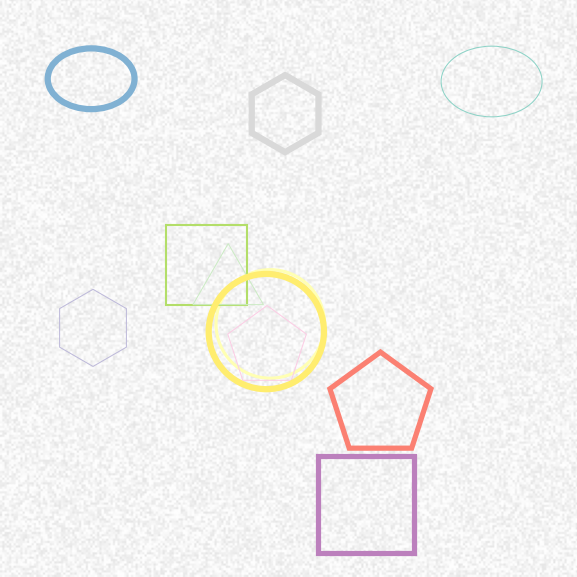[{"shape": "oval", "thickness": 0.5, "radius": 0.44, "center": [0.851, 0.858]}, {"shape": "circle", "thickness": 1.5, "radius": 0.47, "center": [0.468, 0.438]}, {"shape": "hexagon", "thickness": 0.5, "radius": 0.33, "center": [0.161, 0.431]}, {"shape": "pentagon", "thickness": 2.5, "radius": 0.46, "center": [0.659, 0.298]}, {"shape": "oval", "thickness": 3, "radius": 0.38, "center": [0.158, 0.863]}, {"shape": "square", "thickness": 1, "radius": 0.35, "center": [0.357, 0.54]}, {"shape": "pentagon", "thickness": 0.5, "radius": 0.36, "center": [0.462, 0.398]}, {"shape": "hexagon", "thickness": 3, "radius": 0.33, "center": [0.494, 0.802]}, {"shape": "square", "thickness": 2.5, "radius": 0.42, "center": [0.634, 0.125]}, {"shape": "triangle", "thickness": 0.5, "radius": 0.35, "center": [0.395, 0.507]}, {"shape": "circle", "thickness": 3, "radius": 0.5, "center": [0.461, 0.425]}]